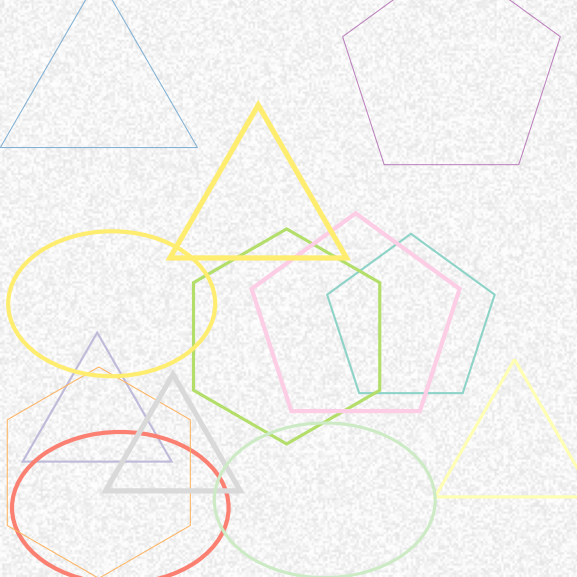[{"shape": "pentagon", "thickness": 1, "radius": 0.76, "center": [0.712, 0.442]}, {"shape": "triangle", "thickness": 1.5, "radius": 0.79, "center": [0.891, 0.218]}, {"shape": "triangle", "thickness": 1, "radius": 0.74, "center": [0.168, 0.274]}, {"shape": "oval", "thickness": 2, "radius": 0.94, "center": [0.208, 0.12]}, {"shape": "triangle", "thickness": 0.5, "radius": 0.99, "center": [0.171, 0.842]}, {"shape": "hexagon", "thickness": 0.5, "radius": 0.92, "center": [0.171, 0.181]}, {"shape": "hexagon", "thickness": 1.5, "radius": 0.93, "center": [0.496, 0.417]}, {"shape": "pentagon", "thickness": 2, "radius": 0.95, "center": [0.616, 0.44]}, {"shape": "triangle", "thickness": 2.5, "radius": 0.67, "center": [0.299, 0.216]}, {"shape": "pentagon", "thickness": 0.5, "radius": 0.99, "center": [0.782, 0.874]}, {"shape": "oval", "thickness": 1.5, "radius": 0.96, "center": [0.562, 0.133]}, {"shape": "triangle", "thickness": 2.5, "radius": 0.88, "center": [0.447, 0.641]}, {"shape": "oval", "thickness": 2, "radius": 0.9, "center": [0.193, 0.473]}]